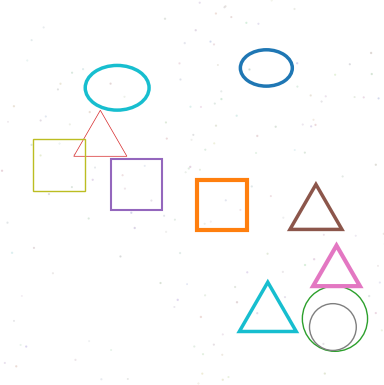[{"shape": "oval", "thickness": 2.5, "radius": 0.34, "center": [0.692, 0.823]}, {"shape": "square", "thickness": 3, "radius": 0.32, "center": [0.576, 0.468]}, {"shape": "circle", "thickness": 1, "radius": 0.42, "center": [0.87, 0.172]}, {"shape": "triangle", "thickness": 0.5, "radius": 0.4, "center": [0.261, 0.634]}, {"shape": "square", "thickness": 1.5, "radius": 0.33, "center": [0.354, 0.521]}, {"shape": "triangle", "thickness": 2.5, "radius": 0.39, "center": [0.821, 0.443]}, {"shape": "triangle", "thickness": 3, "radius": 0.35, "center": [0.874, 0.292]}, {"shape": "circle", "thickness": 1, "radius": 0.3, "center": [0.865, 0.151]}, {"shape": "square", "thickness": 1, "radius": 0.34, "center": [0.153, 0.571]}, {"shape": "triangle", "thickness": 2.5, "radius": 0.43, "center": [0.696, 0.182]}, {"shape": "oval", "thickness": 2.5, "radius": 0.41, "center": [0.304, 0.772]}]